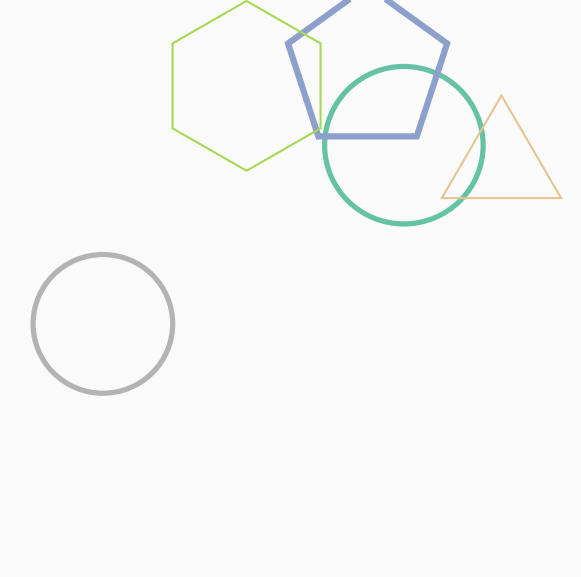[{"shape": "circle", "thickness": 2.5, "radius": 0.68, "center": [0.695, 0.748]}, {"shape": "pentagon", "thickness": 3, "radius": 0.72, "center": [0.632, 0.879]}, {"shape": "hexagon", "thickness": 1, "radius": 0.74, "center": [0.424, 0.85]}, {"shape": "triangle", "thickness": 1, "radius": 0.59, "center": [0.863, 0.715]}, {"shape": "circle", "thickness": 2.5, "radius": 0.6, "center": [0.177, 0.438]}]